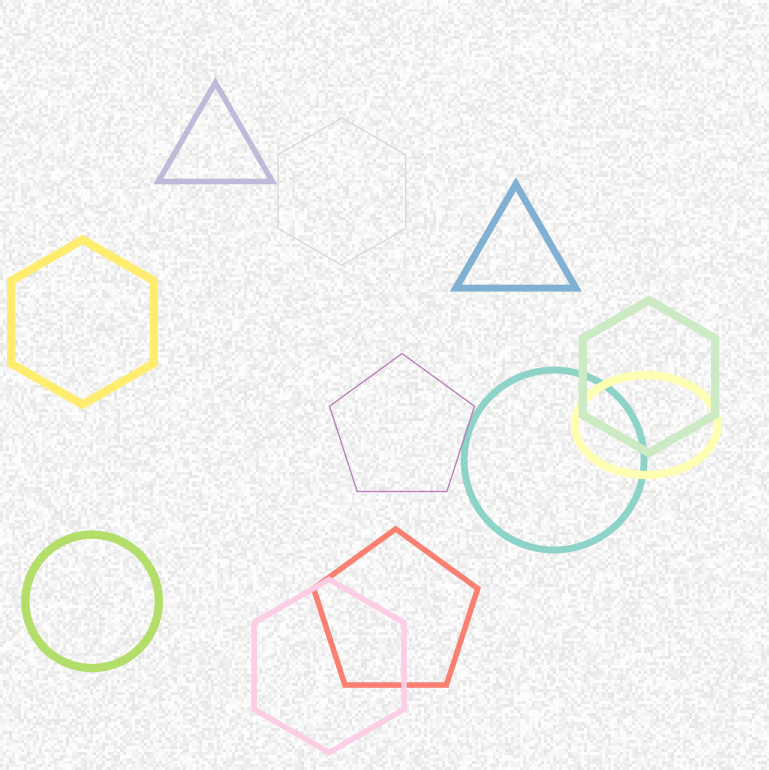[{"shape": "circle", "thickness": 2.5, "radius": 0.58, "center": [0.72, 0.403]}, {"shape": "oval", "thickness": 3, "radius": 0.46, "center": [0.839, 0.448]}, {"shape": "triangle", "thickness": 2, "radius": 0.43, "center": [0.28, 0.807]}, {"shape": "pentagon", "thickness": 2, "radius": 0.56, "center": [0.514, 0.201]}, {"shape": "triangle", "thickness": 2.5, "radius": 0.45, "center": [0.67, 0.671]}, {"shape": "circle", "thickness": 3, "radius": 0.43, "center": [0.12, 0.219]}, {"shape": "hexagon", "thickness": 2, "radius": 0.56, "center": [0.427, 0.135]}, {"shape": "hexagon", "thickness": 0.5, "radius": 0.48, "center": [0.444, 0.751]}, {"shape": "pentagon", "thickness": 0.5, "radius": 0.5, "center": [0.522, 0.442]}, {"shape": "hexagon", "thickness": 3, "radius": 0.5, "center": [0.843, 0.511]}, {"shape": "hexagon", "thickness": 3, "radius": 0.54, "center": [0.107, 0.582]}]